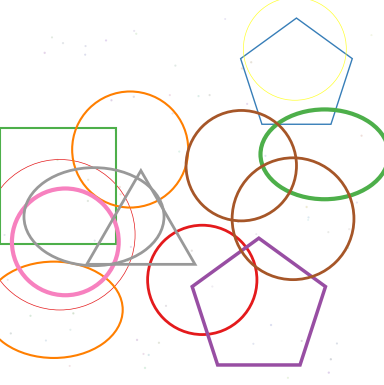[{"shape": "circle", "thickness": 2, "radius": 0.71, "center": [0.525, 0.273]}, {"shape": "circle", "thickness": 0.5, "radius": 0.98, "center": [0.155, 0.39]}, {"shape": "pentagon", "thickness": 1, "radius": 0.76, "center": [0.77, 0.801]}, {"shape": "square", "thickness": 1.5, "radius": 0.76, "center": [0.151, 0.517]}, {"shape": "oval", "thickness": 3, "radius": 0.83, "center": [0.843, 0.599]}, {"shape": "pentagon", "thickness": 2.5, "radius": 0.91, "center": [0.672, 0.199]}, {"shape": "oval", "thickness": 1.5, "radius": 0.89, "center": [0.14, 0.195]}, {"shape": "circle", "thickness": 1.5, "radius": 0.75, "center": [0.338, 0.612]}, {"shape": "circle", "thickness": 0.5, "radius": 0.67, "center": [0.766, 0.873]}, {"shape": "circle", "thickness": 2, "radius": 0.72, "center": [0.627, 0.57]}, {"shape": "circle", "thickness": 2, "radius": 0.79, "center": [0.761, 0.432]}, {"shape": "circle", "thickness": 3, "radius": 0.69, "center": [0.17, 0.372]}, {"shape": "oval", "thickness": 2, "radius": 0.91, "center": [0.244, 0.437]}, {"shape": "triangle", "thickness": 2, "radius": 0.81, "center": [0.366, 0.395]}]